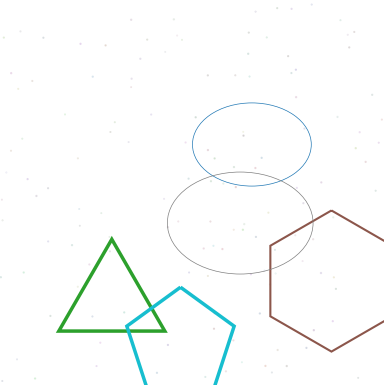[{"shape": "oval", "thickness": 0.5, "radius": 0.77, "center": [0.654, 0.625]}, {"shape": "triangle", "thickness": 2.5, "radius": 0.79, "center": [0.29, 0.22]}, {"shape": "hexagon", "thickness": 1.5, "radius": 0.92, "center": [0.861, 0.27]}, {"shape": "oval", "thickness": 0.5, "radius": 0.95, "center": [0.624, 0.421]}, {"shape": "pentagon", "thickness": 2.5, "radius": 0.73, "center": [0.469, 0.107]}]